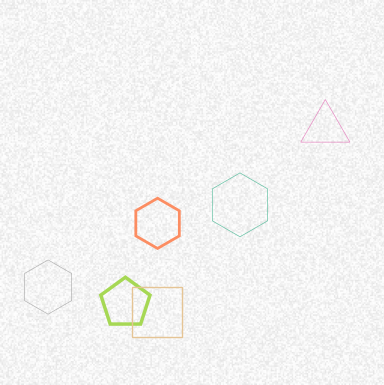[{"shape": "hexagon", "thickness": 0.5, "radius": 0.41, "center": [0.623, 0.468]}, {"shape": "hexagon", "thickness": 2, "radius": 0.33, "center": [0.409, 0.42]}, {"shape": "triangle", "thickness": 0.5, "radius": 0.37, "center": [0.845, 0.668]}, {"shape": "pentagon", "thickness": 2.5, "radius": 0.34, "center": [0.326, 0.213]}, {"shape": "square", "thickness": 1, "radius": 0.33, "center": [0.407, 0.19]}, {"shape": "hexagon", "thickness": 0.5, "radius": 0.35, "center": [0.125, 0.254]}]